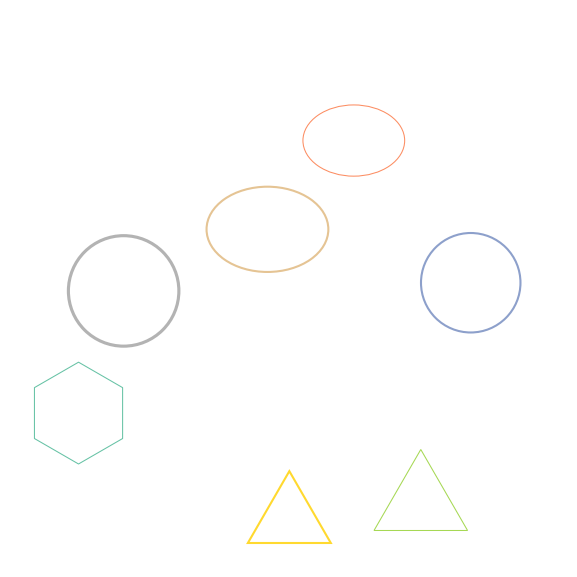[{"shape": "hexagon", "thickness": 0.5, "radius": 0.44, "center": [0.136, 0.284]}, {"shape": "oval", "thickness": 0.5, "radius": 0.44, "center": [0.613, 0.756]}, {"shape": "circle", "thickness": 1, "radius": 0.43, "center": [0.815, 0.51]}, {"shape": "triangle", "thickness": 0.5, "radius": 0.47, "center": [0.729, 0.127]}, {"shape": "triangle", "thickness": 1, "radius": 0.41, "center": [0.501, 0.1]}, {"shape": "oval", "thickness": 1, "radius": 0.53, "center": [0.463, 0.602]}, {"shape": "circle", "thickness": 1.5, "radius": 0.48, "center": [0.214, 0.495]}]